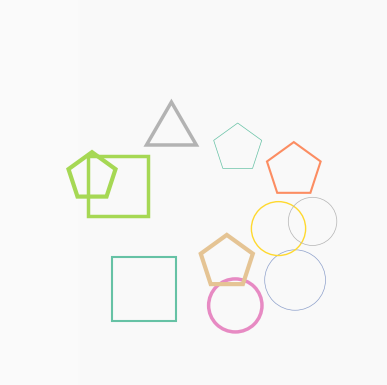[{"shape": "square", "thickness": 1.5, "radius": 0.41, "center": [0.373, 0.249]}, {"shape": "pentagon", "thickness": 0.5, "radius": 0.33, "center": [0.613, 0.615]}, {"shape": "pentagon", "thickness": 1.5, "radius": 0.36, "center": [0.758, 0.558]}, {"shape": "circle", "thickness": 0.5, "radius": 0.39, "center": [0.762, 0.273]}, {"shape": "circle", "thickness": 2.5, "radius": 0.34, "center": [0.607, 0.207]}, {"shape": "pentagon", "thickness": 3, "radius": 0.32, "center": [0.237, 0.541]}, {"shape": "square", "thickness": 2.5, "radius": 0.39, "center": [0.304, 0.517]}, {"shape": "circle", "thickness": 1, "radius": 0.35, "center": [0.719, 0.406]}, {"shape": "pentagon", "thickness": 3, "radius": 0.35, "center": [0.585, 0.319]}, {"shape": "triangle", "thickness": 2.5, "radius": 0.37, "center": [0.442, 0.661]}, {"shape": "circle", "thickness": 0.5, "radius": 0.31, "center": [0.807, 0.425]}]